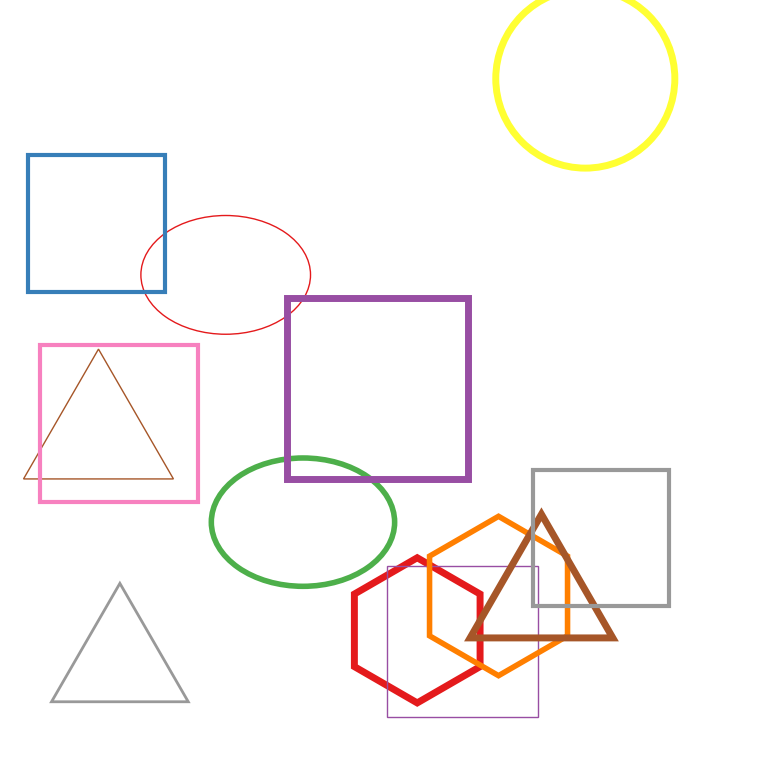[{"shape": "hexagon", "thickness": 2.5, "radius": 0.47, "center": [0.542, 0.181]}, {"shape": "oval", "thickness": 0.5, "radius": 0.55, "center": [0.293, 0.643]}, {"shape": "square", "thickness": 1.5, "radius": 0.44, "center": [0.125, 0.709]}, {"shape": "oval", "thickness": 2, "radius": 0.6, "center": [0.393, 0.322]}, {"shape": "square", "thickness": 0.5, "radius": 0.49, "center": [0.601, 0.167]}, {"shape": "square", "thickness": 2.5, "radius": 0.59, "center": [0.49, 0.495]}, {"shape": "hexagon", "thickness": 2, "radius": 0.52, "center": [0.647, 0.226]}, {"shape": "circle", "thickness": 2.5, "radius": 0.58, "center": [0.76, 0.898]}, {"shape": "triangle", "thickness": 0.5, "radius": 0.56, "center": [0.128, 0.434]}, {"shape": "triangle", "thickness": 2.5, "radius": 0.54, "center": [0.703, 0.225]}, {"shape": "square", "thickness": 1.5, "radius": 0.51, "center": [0.154, 0.45]}, {"shape": "square", "thickness": 1.5, "radius": 0.44, "center": [0.781, 0.301]}, {"shape": "triangle", "thickness": 1, "radius": 0.51, "center": [0.156, 0.14]}]